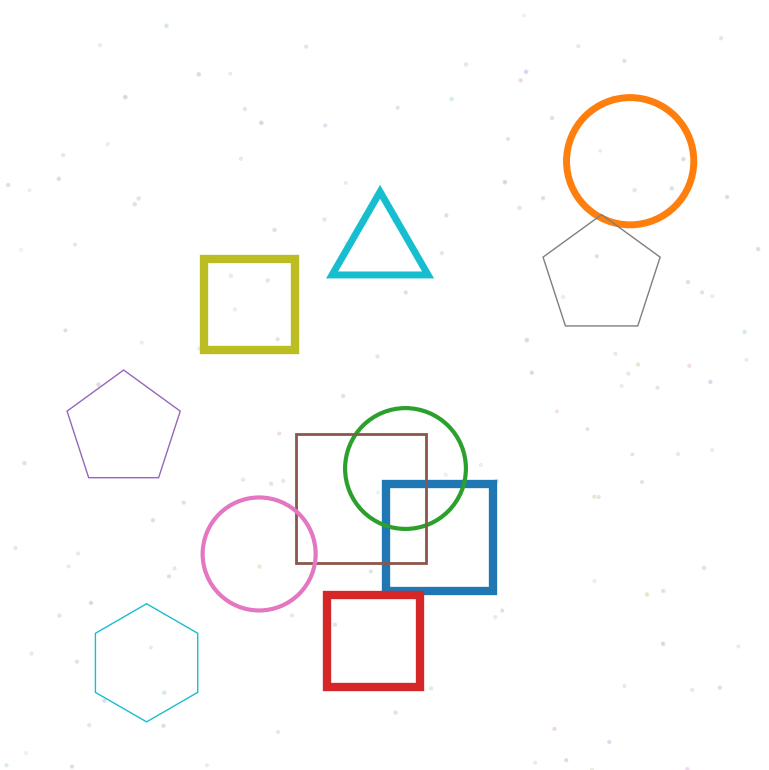[{"shape": "square", "thickness": 3, "radius": 0.35, "center": [0.57, 0.302]}, {"shape": "circle", "thickness": 2.5, "radius": 0.41, "center": [0.818, 0.791]}, {"shape": "circle", "thickness": 1.5, "radius": 0.39, "center": [0.527, 0.392]}, {"shape": "square", "thickness": 3, "radius": 0.3, "center": [0.485, 0.167]}, {"shape": "pentagon", "thickness": 0.5, "radius": 0.39, "center": [0.161, 0.442]}, {"shape": "square", "thickness": 1, "radius": 0.42, "center": [0.469, 0.353]}, {"shape": "circle", "thickness": 1.5, "radius": 0.37, "center": [0.337, 0.281]}, {"shape": "pentagon", "thickness": 0.5, "radius": 0.4, "center": [0.781, 0.641]}, {"shape": "square", "thickness": 3, "radius": 0.3, "center": [0.324, 0.604]}, {"shape": "hexagon", "thickness": 0.5, "radius": 0.38, "center": [0.19, 0.139]}, {"shape": "triangle", "thickness": 2.5, "radius": 0.36, "center": [0.494, 0.679]}]